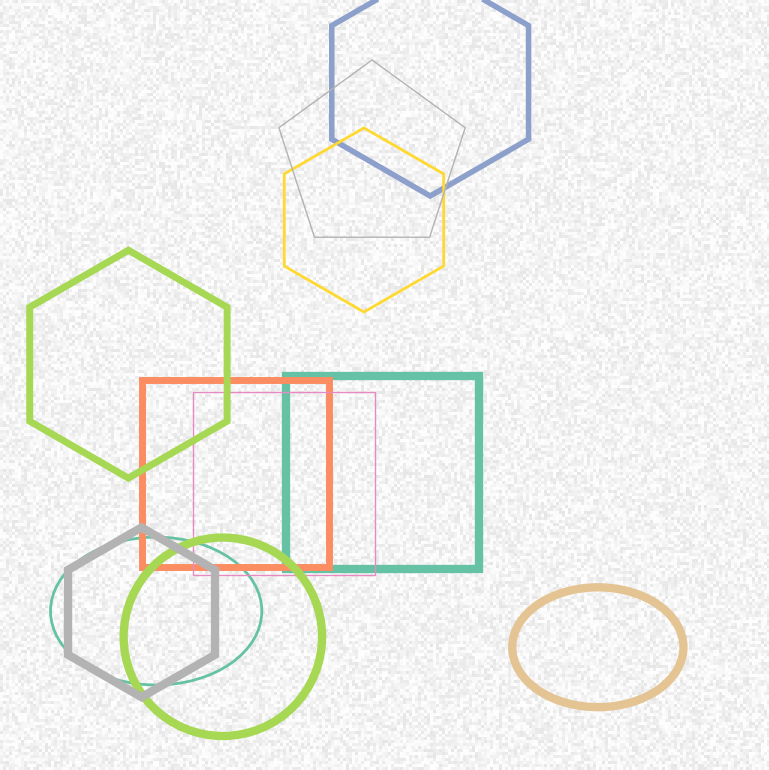[{"shape": "oval", "thickness": 1, "radius": 0.69, "center": [0.203, 0.206]}, {"shape": "square", "thickness": 3, "radius": 0.63, "center": [0.496, 0.387]}, {"shape": "square", "thickness": 2.5, "radius": 0.61, "center": [0.306, 0.385]}, {"shape": "hexagon", "thickness": 2, "radius": 0.74, "center": [0.559, 0.893]}, {"shape": "square", "thickness": 0.5, "radius": 0.59, "center": [0.369, 0.372]}, {"shape": "circle", "thickness": 3, "radius": 0.64, "center": [0.289, 0.173]}, {"shape": "hexagon", "thickness": 2.5, "radius": 0.74, "center": [0.167, 0.527]}, {"shape": "hexagon", "thickness": 1, "radius": 0.6, "center": [0.473, 0.714]}, {"shape": "oval", "thickness": 3, "radius": 0.56, "center": [0.776, 0.159]}, {"shape": "hexagon", "thickness": 3, "radius": 0.55, "center": [0.184, 0.205]}, {"shape": "pentagon", "thickness": 0.5, "radius": 0.64, "center": [0.483, 0.795]}]